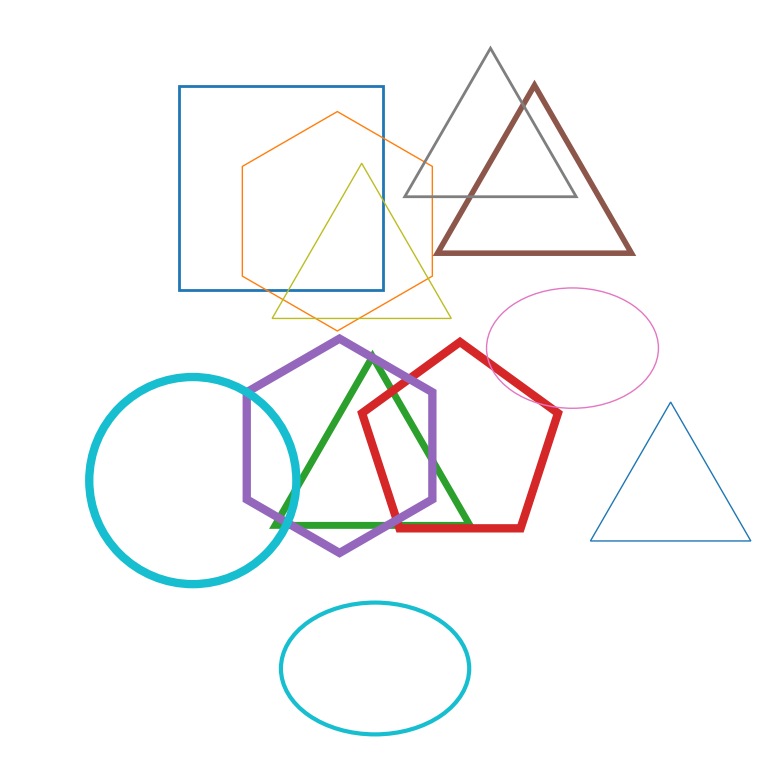[{"shape": "triangle", "thickness": 0.5, "radius": 0.6, "center": [0.871, 0.358]}, {"shape": "square", "thickness": 1, "radius": 0.66, "center": [0.364, 0.756]}, {"shape": "hexagon", "thickness": 0.5, "radius": 0.71, "center": [0.438, 0.713]}, {"shape": "triangle", "thickness": 2.5, "radius": 0.73, "center": [0.484, 0.391]}, {"shape": "pentagon", "thickness": 3, "radius": 0.67, "center": [0.597, 0.422]}, {"shape": "hexagon", "thickness": 3, "radius": 0.7, "center": [0.441, 0.421]}, {"shape": "triangle", "thickness": 2, "radius": 0.73, "center": [0.694, 0.744]}, {"shape": "oval", "thickness": 0.5, "radius": 0.56, "center": [0.743, 0.548]}, {"shape": "triangle", "thickness": 1, "radius": 0.64, "center": [0.637, 0.809]}, {"shape": "triangle", "thickness": 0.5, "radius": 0.67, "center": [0.47, 0.654]}, {"shape": "circle", "thickness": 3, "radius": 0.67, "center": [0.25, 0.376]}, {"shape": "oval", "thickness": 1.5, "radius": 0.61, "center": [0.487, 0.132]}]